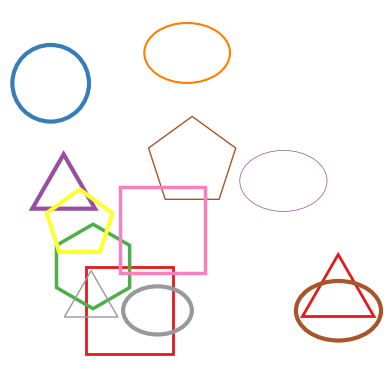[{"shape": "triangle", "thickness": 2, "radius": 0.54, "center": [0.878, 0.232]}, {"shape": "square", "thickness": 2, "radius": 0.56, "center": [0.337, 0.193]}, {"shape": "circle", "thickness": 3, "radius": 0.5, "center": [0.132, 0.784]}, {"shape": "hexagon", "thickness": 2.5, "radius": 0.55, "center": [0.242, 0.308]}, {"shape": "triangle", "thickness": 3, "radius": 0.47, "center": [0.165, 0.505]}, {"shape": "oval", "thickness": 0.5, "radius": 0.57, "center": [0.736, 0.53]}, {"shape": "oval", "thickness": 1.5, "radius": 0.56, "center": [0.486, 0.862]}, {"shape": "pentagon", "thickness": 3, "radius": 0.45, "center": [0.207, 0.418]}, {"shape": "oval", "thickness": 3, "radius": 0.55, "center": [0.879, 0.193]}, {"shape": "pentagon", "thickness": 1, "radius": 0.6, "center": [0.499, 0.579]}, {"shape": "square", "thickness": 2.5, "radius": 0.56, "center": [0.422, 0.403]}, {"shape": "oval", "thickness": 3, "radius": 0.45, "center": [0.409, 0.194]}, {"shape": "triangle", "thickness": 1, "radius": 0.4, "center": [0.237, 0.217]}]